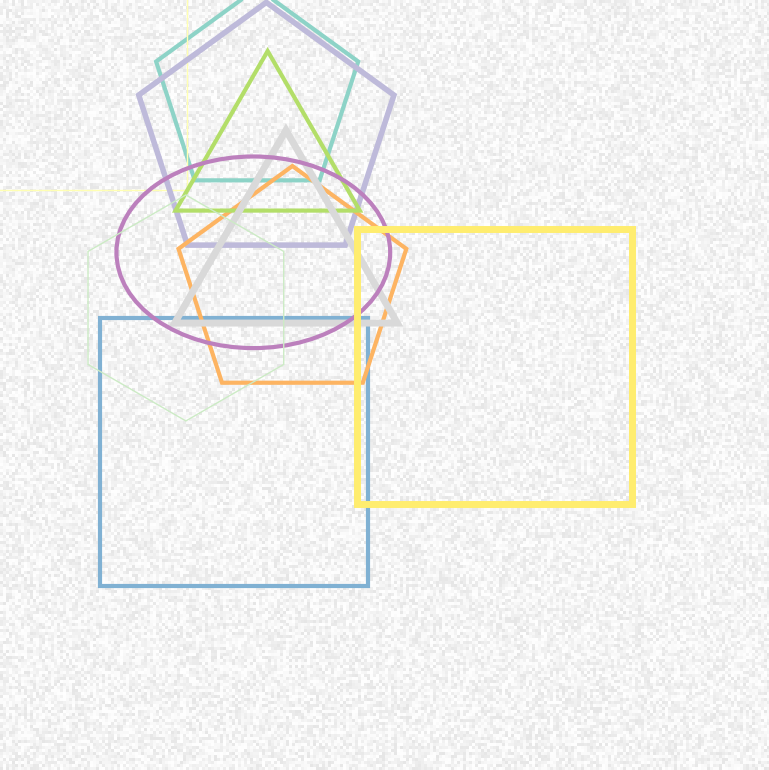[{"shape": "pentagon", "thickness": 1.5, "radius": 0.69, "center": [0.334, 0.877]}, {"shape": "square", "thickness": 0.5, "radius": 0.67, "center": [0.109, 0.887]}, {"shape": "pentagon", "thickness": 2, "radius": 0.87, "center": [0.346, 0.823]}, {"shape": "square", "thickness": 1.5, "radius": 0.87, "center": [0.304, 0.413]}, {"shape": "pentagon", "thickness": 1.5, "radius": 0.78, "center": [0.38, 0.629]}, {"shape": "triangle", "thickness": 1.5, "radius": 0.69, "center": [0.348, 0.796]}, {"shape": "triangle", "thickness": 2.5, "radius": 0.83, "center": [0.371, 0.664]}, {"shape": "oval", "thickness": 1.5, "radius": 0.89, "center": [0.329, 0.672]}, {"shape": "hexagon", "thickness": 0.5, "radius": 0.73, "center": [0.241, 0.6]}, {"shape": "square", "thickness": 2.5, "radius": 0.89, "center": [0.642, 0.525]}]